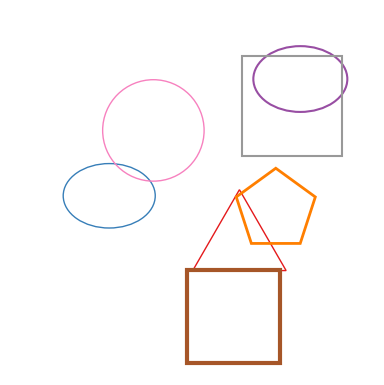[{"shape": "triangle", "thickness": 1, "radius": 0.7, "center": [0.622, 0.367]}, {"shape": "oval", "thickness": 1, "radius": 0.6, "center": [0.284, 0.491]}, {"shape": "oval", "thickness": 1.5, "radius": 0.61, "center": [0.78, 0.795]}, {"shape": "pentagon", "thickness": 2, "radius": 0.54, "center": [0.716, 0.455]}, {"shape": "square", "thickness": 3, "radius": 0.6, "center": [0.606, 0.178]}, {"shape": "circle", "thickness": 1, "radius": 0.66, "center": [0.398, 0.661]}, {"shape": "square", "thickness": 1.5, "radius": 0.65, "center": [0.759, 0.725]}]